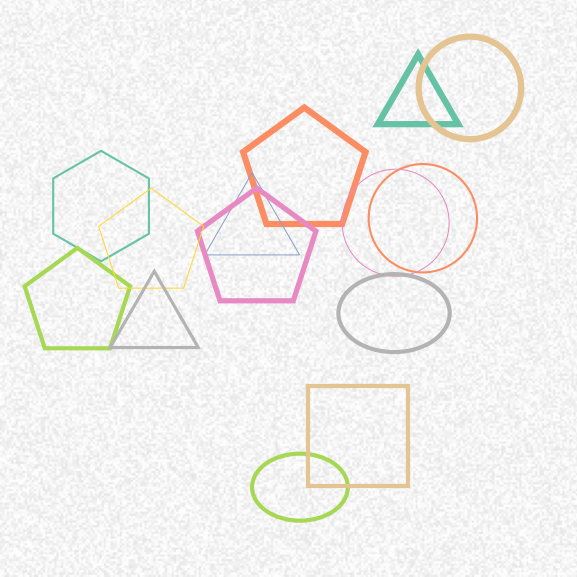[{"shape": "triangle", "thickness": 3, "radius": 0.4, "center": [0.724, 0.824]}, {"shape": "hexagon", "thickness": 1, "radius": 0.48, "center": [0.175, 0.642]}, {"shape": "circle", "thickness": 1, "radius": 0.47, "center": [0.732, 0.621]}, {"shape": "pentagon", "thickness": 3, "radius": 0.56, "center": [0.527, 0.701]}, {"shape": "triangle", "thickness": 0.5, "radius": 0.47, "center": [0.437, 0.605]}, {"shape": "pentagon", "thickness": 2.5, "radius": 0.54, "center": [0.444, 0.566]}, {"shape": "circle", "thickness": 0.5, "radius": 0.46, "center": [0.685, 0.614]}, {"shape": "pentagon", "thickness": 2, "radius": 0.48, "center": [0.134, 0.474]}, {"shape": "oval", "thickness": 2, "radius": 0.41, "center": [0.519, 0.156]}, {"shape": "pentagon", "thickness": 0.5, "radius": 0.48, "center": [0.262, 0.578]}, {"shape": "square", "thickness": 2, "radius": 0.43, "center": [0.62, 0.244]}, {"shape": "circle", "thickness": 3, "radius": 0.44, "center": [0.814, 0.847]}, {"shape": "triangle", "thickness": 1.5, "radius": 0.44, "center": [0.267, 0.441]}, {"shape": "oval", "thickness": 2, "radius": 0.48, "center": [0.682, 0.457]}]